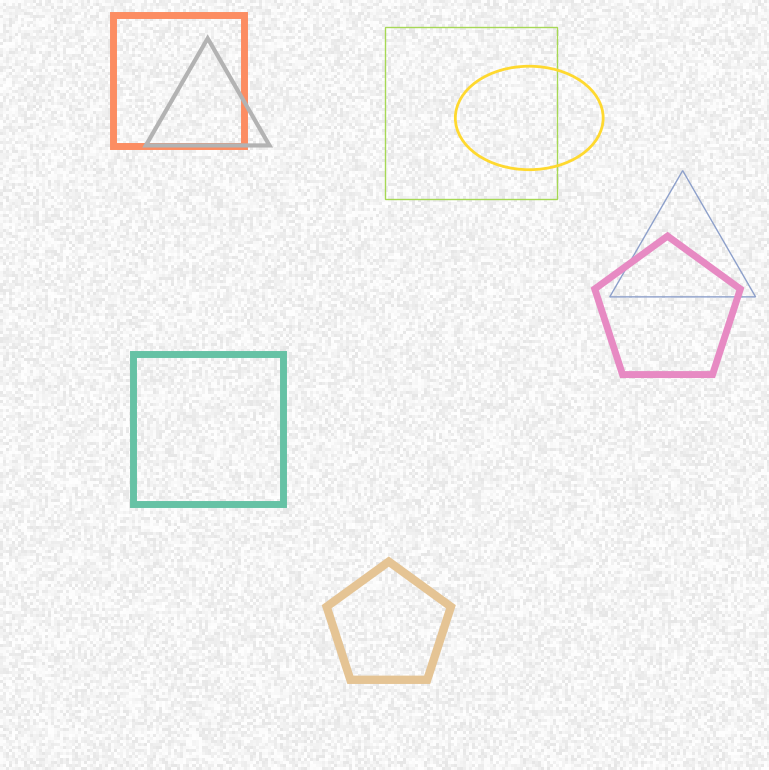[{"shape": "square", "thickness": 2.5, "radius": 0.49, "center": [0.27, 0.443]}, {"shape": "square", "thickness": 2.5, "radius": 0.42, "center": [0.232, 0.896]}, {"shape": "triangle", "thickness": 0.5, "radius": 0.55, "center": [0.887, 0.669]}, {"shape": "pentagon", "thickness": 2.5, "radius": 0.5, "center": [0.867, 0.594]}, {"shape": "square", "thickness": 0.5, "radius": 0.56, "center": [0.611, 0.854]}, {"shape": "oval", "thickness": 1, "radius": 0.48, "center": [0.687, 0.847]}, {"shape": "pentagon", "thickness": 3, "radius": 0.42, "center": [0.505, 0.186]}, {"shape": "triangle", "thickness": 1.5, "radius": 0.46, "center": [0.27, 0.857]}]